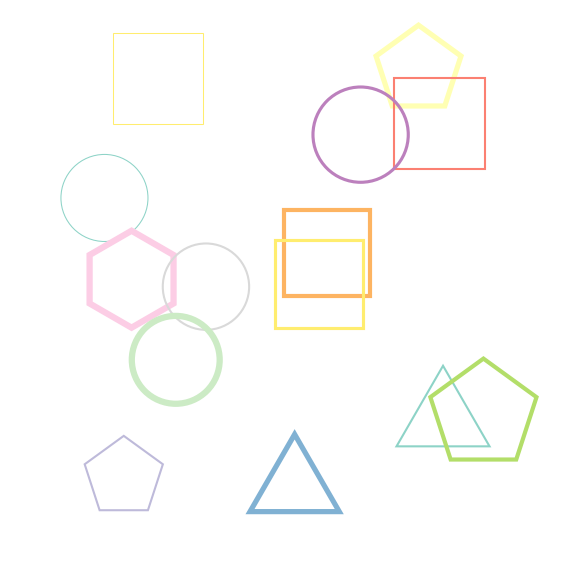[{"shape": "circle", "thickness": 0.5, "radius": 0.38, "center": [0.181, 0.656]}, {"shape": "triangle", "thickness": 1, "radius": 0.46, "center": [0.767, 0.273]}, {"shape": "pentagon", "thickness": 2.5, "radius": 0.39, "center": [0.725, 0.878]}, {"shape": "pentagon", "thickness": 1, "radius": 0.36, "center": [0.214, 0.173]}, {"shape": "square", "thickness": 1, "radius": 0.39, "center": [0.761, 0.786]}, {"shape": "triangle", "thickness": 2.5, "radius": 0.45, "center": [0.51, 0.158]}, {"shape": "square", "thickness": 2, "radius": 0.37, "center": [0.566, 0.561]}, {"shape": "pentagon", "thickness": 2, "radius": 0.48, "center": [0.837, 0.282]}, {"shape": "hexagon", "thickness": 3, "radius": 0.42, "center": [0.228, 0.516]}, {"shape": "circle", "thickness": 1, "radius": 0.37, "center": [0.357, 0.503]}, {"shape": "circle", "thickness": 1.5, "radius": 0.41, "center": [0.624, 0.766]}, {"shape": "circle", "thickness": 3, "radius": 0.38, "center": [0.304, 0.376]}, {"shape": "square", "thickness": 1.5, "radius": 0.38, "center": [0.553, 0.507]}, {"shape": "square", "thickness": 0.5, "radius": 0.39, "center": [0.273, 0.863]}]